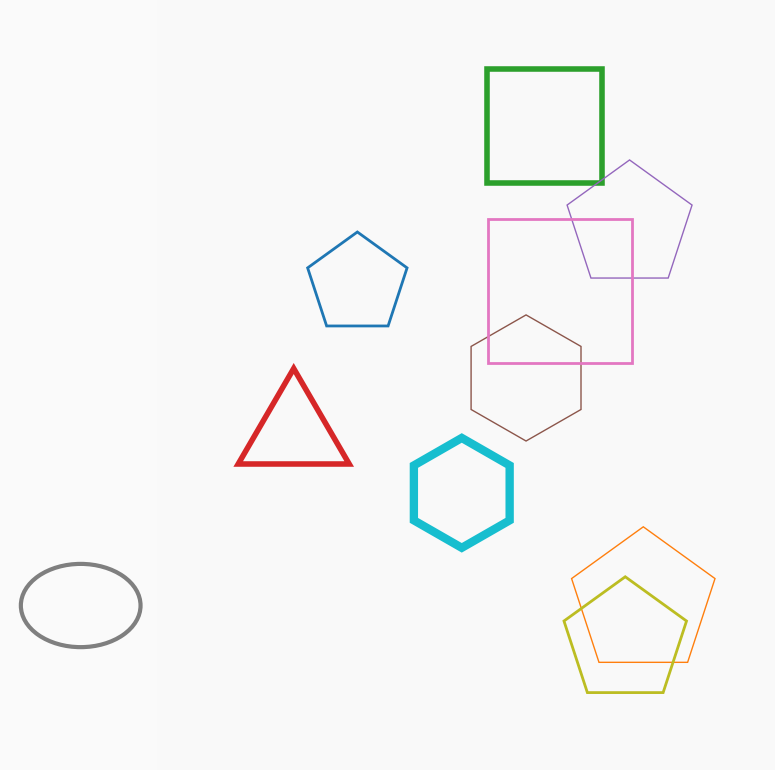[{"shape": "pentagon", "thickness": 1, "radius": 0.34, "center": [0.461, 0.631]}, {"shape": "pentagon", "thickness": 0.5, "radius": 0.49, "center": [0.83, 0.219]}, {"shape": "square", "thickness": 2, "radius": 0.37, "center": [0.702, 0.837]}, {"shape": "triangle", "thickness": 2, "radius": 0.41, "center": [0.379, 0.439]}, {"shape": "pentagon", "thickness": 0.5, "radius": 0.42, "center": [0.812, 0.707]}, {"shape": "hexagon", "thickness": 0.5, "radius": 0.41, "center": [0.679, 0.509]}, {"shape": "square", "thickness": 1, "radius": 0.47, "center": [0.722, 0.622]}, {"shape": "oval", "thickness": 1.5, "radius": 0.39, "center": [0.104, 0.214]}, {"shape": "pentagon", "thickness": 1, "radius": 0.42, "center": [0.807, 0.168]}, {"shape": "hexagon", "thickness": 3, "radius": 0.36, "center": [0.596, 0.36]}]